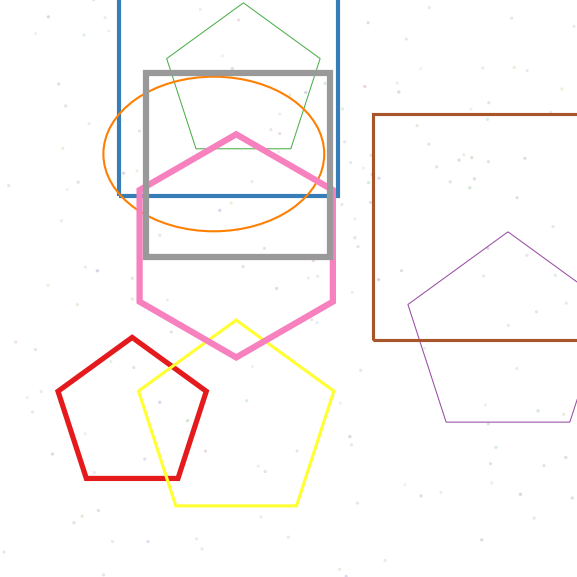[{"shape": "pentagon", "thickness": 2.5, "radius": 0.67, "center": [0.229, 0.28]}, {"shape": "square", "thickness": 2, "radius": 0.95, "center": [0.395, 0.85]}, {"shape": "pentagon", "thickness": 0.5, "radius": 0.7, "center": [0.421, 0.855]}, {"shape": "pentagon", "thickness": 0.5, "radius": 0.91, "center": [0.88, 0.416]}, {"shape": "oval", "thickness": 1, "radius": 0.96, "center": [0.37, 0.732]}, {"shape": "pentagon", "thickness": 1.5, "radius": 0.89, "center": [0.409, 0.267]}, {"shape": "square", "thickness": 1.5, "radius": 0.98, "center": [0.842, 0.607]}, {"shape": "hexagon", "thickness": 3, "radius": 0.97, "center": [0.409, 0.573]}, {"shape": "square", "thickness": 3, "radius": 0.79, "center": [0.412, 0.714]}]